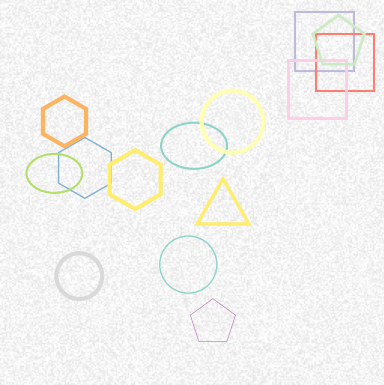[{"shape": "circle", "thickness": 1, "radius": 0.37, "center": [0.489, 0.313]}, {"shape": "oval", "thickness": 1.5, "radius": 0.43, "center": [0.504, 0.621]}, {"shape": "circle", "thickness": 3, "radius": 0.4, "center": [0.604, 0.684]}, {"shape": "square", "thickness": 1.5, "radius": 0.38, "center": [0.843, 0.892]}, {"shape": "square", "thickness": 1.5, "radius": 0.37, "center": [0.896, 0.837]}, {"shape": "hexagon", "thickness": 1, "radius": 0.4, "center": [0.221, 0.564]}, {"shape": "hexagon", "thickness": 3, "radius": 0.32, "center": [0.167, 0.685]}, {"shape": "oval", "thickness": 1.5, "radius": 0.36, "center": [0.141, 0.55]}, {"shape": "square", "thickness": 2, "radius": 0.37, "center": [0.824, 0.769]}, {"shape": "circle", "thickness": 3, "radius": 0.3, "center": [0.206, 0.283]}, {"shape": "pentagon", "thickness": 0.5, "radius": 0.31, "center": [0.553, 0.162]}, {"shape": "pentagon", "thickness": 2, "radius": 0.35, "center": [0.88, 0.89]}, {"shape": "triangle", "thickness": 2.5, "radius": 0.39, "center": [0.579, 0.457]}, {"shape": "hexagon", "thickness": 3, "radius": 0.38, "center": [0.351, 0.534]}]